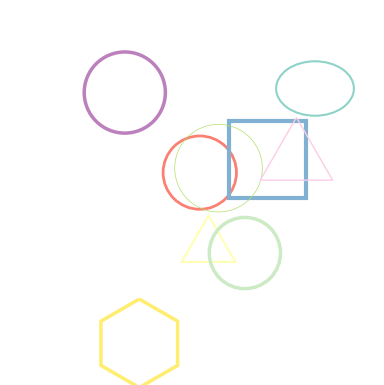[{"shape": "oval", "thickness": 1.5, "radius": 0.5, "center": [0.818, 0.77]}, {"shape": "triangle", "thickness": 1.5, "radius": 0.4, "center": [0.542, 0.36]}, {"shape": "circle", "thickness": 2, "radius": 0.48, "center": [0.519, 0.552]}, {"shape": "square", "thickness": 3, "radius": 0.5, "center": [0.694, 0.585]}, {"shape": "circle", "thickness": 0.5, "radius": 0.57, "center": [0.568, 0.563]}, {"shape": "triangle", "thickness": 1, "radius": 0.54, "center": [0.77, 0.586]}, {"shape": "circle", "thickness": 2.5, "radius": 0.53, "center": [0.324, 0.76]}, {"shape": "circle", "thickness": 2.5, "radius": 0.46, "center": [0.636, 0.343]}, {"shape": "hexagon", "thickness": 2.5, "radius": 0.57, "center": [0.362, 0.108]}]